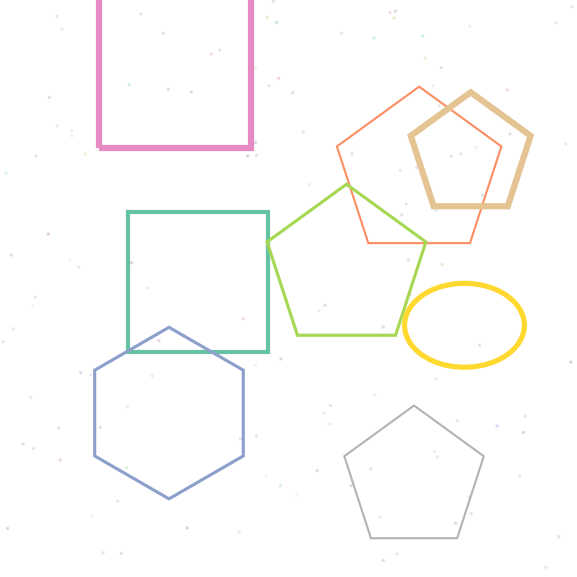[{"shape": "square", "thickness": 2, "radius": 0.61, "center": [0.342, 0.511]}, {"shape": "pentagon", "thickness": 1, "radius": 0.75, "center": [0.726, 0.699]}, {"shape": "hexagon", "thickness": 1.5, "radius": 0.74, "center": [0.293, 0.284]}, {"shape": "square", "thickness": 3, "radius": 0.66, "center": [0.303, 0.875]}, {"shape": "pentagon", "thickness": 1.5, "radius": 0.72, "center": [0.6, 0.536]}, {"shape": "oval", "thickness": 2.5, "radius": 0.52, "center": [0.804, 0.436]}, {"shape": "pentagon", "thickness": 3, "radius": 0.55, "center": [0.815, 0.73]}, {"shape": "pentagon", "thickness": 1, "radius": 0.64, "center": [0.717, 0.17]}]